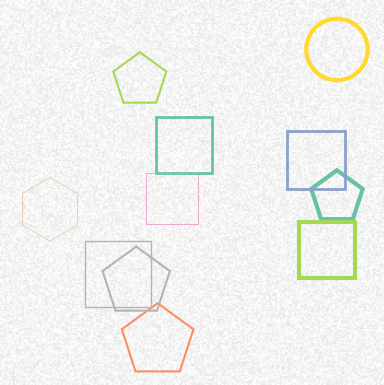[{"shape": "pentagon", "thickness": 3, "radius": 0.35, "center": [0.875, 0.488]}, {"shape": "square", "thickness": 2, "radius": 0.36, "center": [0.478, 0.624]}, {"shape": "pentagon", "thickness": 1.5, "radius": 0.49, "center": [0.409, 0.115]}, {"shape": "square", "thickness": 2, "radius": 0.38, "center": [0.821, 0.585]}, {"shape": "square", "thickness": 0.5, "radius": 0.34, "center": [0.447, 0.484]}, {"shape": "square", "thickness": 3, "radius": 0.36, "center": [0.849, 0.351]}, {"shape": "pentagon", "thickness": 1.5, "radius": 0.36, "center": [0.363, 0.792]}, {"shape": "circle", "thickness": 3, "radius": 0.4, "center": [0.875, 0.872]}, {"shape": "hexagon", "thickness": 0.5, "radius": 0.41, "center": [0.13, 0.457]}, {"shape": "pentagon", "thickness": 1.5, "radius": 0.46, "center": [0.354, 0.268]}, {"shape": "square", "thickness": 1, "radius": 0.43, "center": [0.306, 0.289]}]